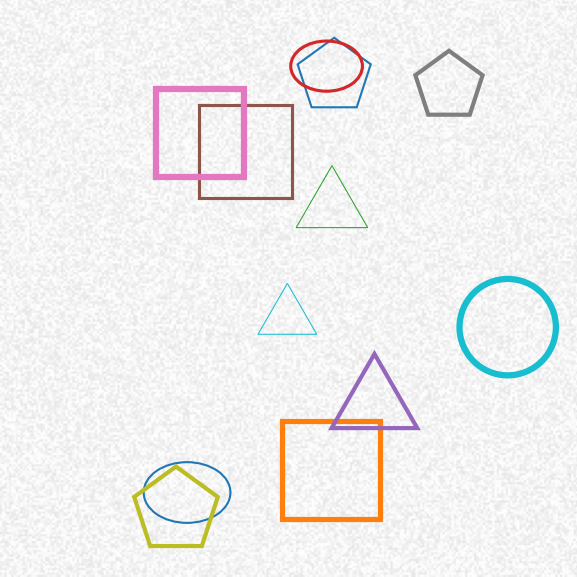[{"shape": "oval", "thickness": 1, "radius": 0.38, "center": [0.324, 0.146]}, {"shape": "pentagon", "thickness": 1, "radius": 0.33, "center": [0.579, 0.867]}, {"shape": "square", "thickness": 2.5, "radius": 0.42, "center": [0.573, 0.186]}, {"shape": "triangle", "thickness": 0.5, "radius": 0.36, "center": [0.575, 0.641]}, {"shape": "oval", "thickness": 1.5, "radius": 0.31, "center": [0.566, 0.885]}, {"shape": "triangle", "thickness": 2, "radius": 0.43, "center": [0.648, 0.301]}, {"shape": "square", "thickness": 1.5, "radius": 0.4, "center": [0.425, 0.736]}, {"shape": "square", "thickness": 3, "radius": 0.38, "center": [0.347, 0.769]}, {"shape": "pentagon", "thickness": 2, "radius": 0.31, "center": [0.777, 0.85]}, {"shape": "pentagon", "thickness": 2, "radius": 0.38, "center": [0.305, 0.115]}, {"shape": "circle", "thickness": 3, "radius": 0.42, "center": [0.879, 0.433]}, {"shape": "triangle", "thickness": 0.5, "radius": 0.29, "center": [0.498, 0.45]}]